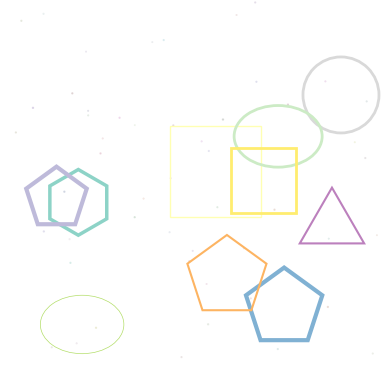[{"shape": "hexagon", "thickness": 2.5, "radius": 0.43, "center": [0.203, 0.474]}, {"shape": "square", "thickness": 1, "radius": 0.59, "center": [0.559, 0.554]}, {"shape": "pentagon", "thickness": 3, "radius": 0.41, "center": [0.147, 0.484]}, {"shape": "pentagon", "thickness": 3, "radius": 0.52, "center": [0.738, 0.201]}, {"shape": "pentagon", "thickness": 1.5, "radius": 0.54, "center": [0.589, 0.282]}, {"shape": "oval", "thickness": 0.5, "radius": 0.54, "center": [0.213, 0.157]}, {"shape": "circle", "thickness": 2, "radius": 0.49, "center": [0.886, 0.753]}, {"shape": "triangle", "thickness": 1.5, "radius": 0.48, "center": [0.862, 0.416]}, {"shape": "oval", "thickness": 2, "radius": 0.57, "center": [0.722, 0.646]}, {"shape": "square", "thickness": 2, "radius": 0.42, "center": [0.683, 0.531]}]